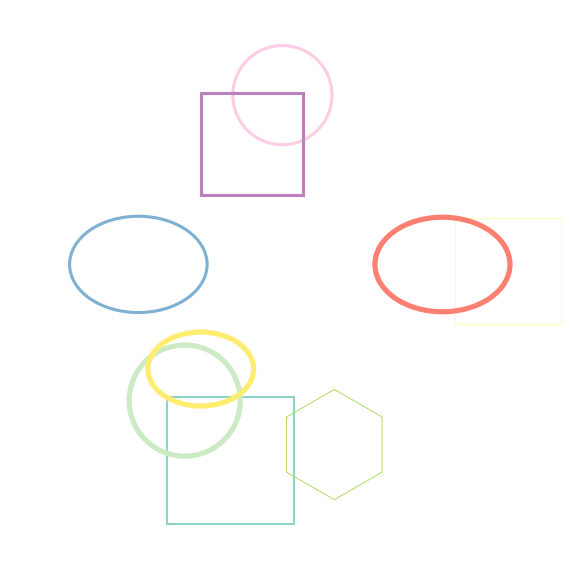[{"shape": "square", "thickness": 1, "radius": 0.55, "center": [0.399, 0.202]}, {"shape": "square", "thickness": 0.5, "radius": 0.46, "center": [0.879, 0.53]}, {"shape": "oval", "thickness": 2.5, "radius": 0.58, "center": [0.766, 0.541]}, {"shape": "oval", "thickness": 1.5, "radius": 0.6, "center": [0.24, 0.541]}, {"shape": "hexagon", "thickness": 0.5, "radius": 0.48, "center": [0.579, 0.229]}, {"shape": "circle", "thickness": 1.5, "radius": 0.43, "center": [0.489, 0.834]}, {"shape": "square", "thickness": 1.5, "radius": 0.44, "center": [0.437, 0.75]}, {"shape": "circle", "thickness": 2.5, "radius": 0.48, "center": [0.32, 0.305]}, {"shape": "oval", "thickness": 2.5, "radius": 0.46, "center": [0.348, 0.36]}]